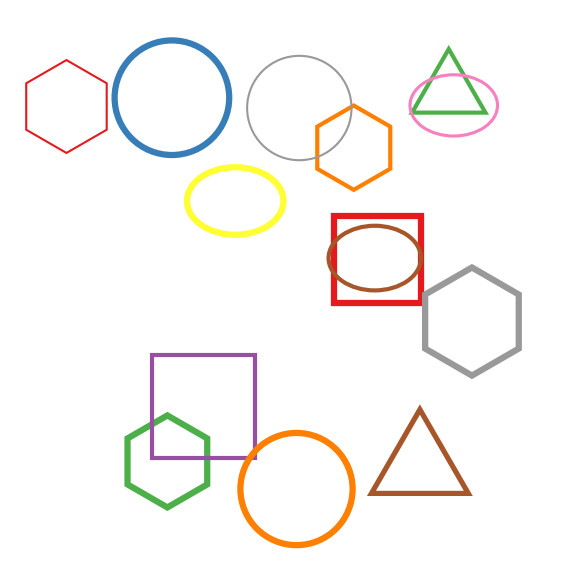[{"shape": "hexagon", "thickness": 1, "radius": 0.4, "center": [0.115, 0.815]}, {"shape": "square", "thickness": 3, "radius": 0.38, "center": [0.653, 0.549]}, {"shape": "circle", "thickness": 3, "radius": 0.5, "center": [0.298, 0.83]}, {"shape": "triangle", "thickness": 2, "radius": 0.37, "center": [0.777, 0.841]}, {"shape": "hexagon", "thickness": 3, "radius": 0.4, "center": [0.29, 0.2]}, {"shape": "square", "thickness": 2, "radius": 0.45, "center": [0.352, 0.296]}, {"shape": "hexagon", "thickness": 2, "radius": 0.36, "center": [0.613, 0.743]}, {"shape": "circle", "thickness": 3, "radius": 0.49, "center": [0.513, 0.152]}, {"shape": "oval", "thickness": 3, "radius": 0.42, "center": [0.407, 0.651]}, {"shape": "triangle", "thickness": 2.5, "radius": 0.48, "center": [0.727, 0.193]}, {"shape": "oval", "thickness": 2, "radius": 0.4, "center": [0.649, 0.552]}, {"shape": "oval", "thickness": 1.5, "radius": 0.38, "center": [0.786, 0.817]}, {"shape": "hexagon", "thickness": 3, "radius": 0.47, "center": [0.817, 0.442]}, {"shape": "circle", "thickness": 1, "radius": 0.45, "center": [0.518, 0.812]}]